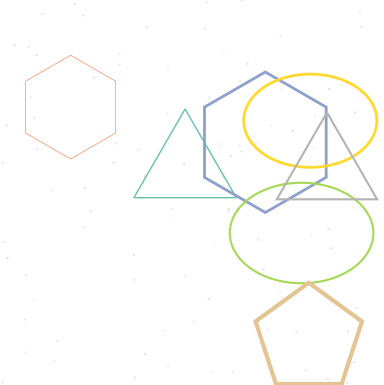[{"shape": "triangle", "thickness": 1, "radius": 0.77, "center": [0.481, 0.563]}, {"shape": "hexagon", "thickness": 0.5, "radius": 0.67, "center": [0.183, 0.722]}, {"shape": "hexagon", "thickness": 2, "radius": 0.91, "center": [0.689, 0.631]}, {"shape": "oval", "thickness": 1.5, "radius": 0.93, "center": [0.783, 0.395]}, {"shape": "oval", "thickness": 2, "radius": 0.86, "center": [0.806, 0.686]}, {"shape": "pentagon", "thickness": 3, "radius": 0.73, "center": [0.802, 0.12]}, {"shape": "triangle", "thickness": 1.5, "radius": 0.75, "center": [0.849, 0.558]}]